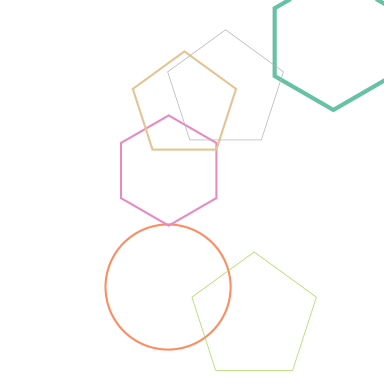[{"shape": "hexagon", "thickness": 3, "radius": 0.88, "center": [0.866, 0.891]}, {"shape": "circle", "thickness": 1.5, "radius": 0.81, "center": [0.437, 0.254]}, {"shape": "hexagon", "thickness": 1.5, "radius": 0.72, "center": [0.438, 0.557]}, {"shape": "pentagon", "thickness": 0.5, "radius": 0.85, "center": [0.66, 0.176]}, {"shape": "pentagon", "thickness": 1.5, "radius": 0.7, "center": [0.479, 0.725]}, {"shape": "pentagon", "thickness": 0.5, "radius": 0.79, "center": [0.586, 0.764]}]